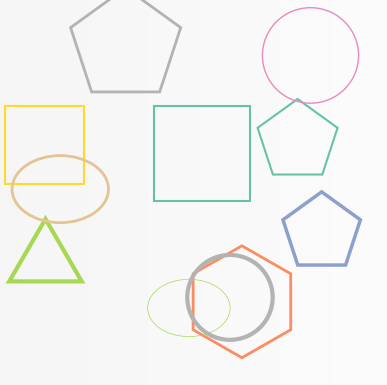[{"shape": "pentagon", "thickness": 1.5, "radius": 0.54, "center": [0.768, 0.634]}, {"shape": "square", "thickness": 1.5, "radius": 0.62, "center": [0.521, 0.601]}, {"shape": "hexagon", "thickness": 2, "radius": 0.73, "center": [0.624, 0.216]}, {"shape": "pentagon", "thickness": 2.5, "radius": 0.53, "center": [0.83, 0.397]}, {"shape": "circle", "thickness": 1, "radius": 0.62, "center": [0.801, 0.856]}, {"shape": "triangle", "thickness": 3, "radius": 0.54, "center": [0.117, 0.323]}, {"shape": "oval", "thickness": 0.5, "radius": 0.53, "center": [0.488, 0.2]}, {"shape": "square", "thickness": 1.5, "radius": 0.51, "center": [0.115, 0.623]}, {"shape": "oval", "thickness": 2, "radius": 0.62, "center": [0.155, 0.509]}, {"shape": "circle", "thickness": 3, "radius": 0.55, "center": [0.594, 0.228]}, {"shape": "pentagon", "thickness": 2, "radius": 0.75, "center": [0.324, 0.882]}]